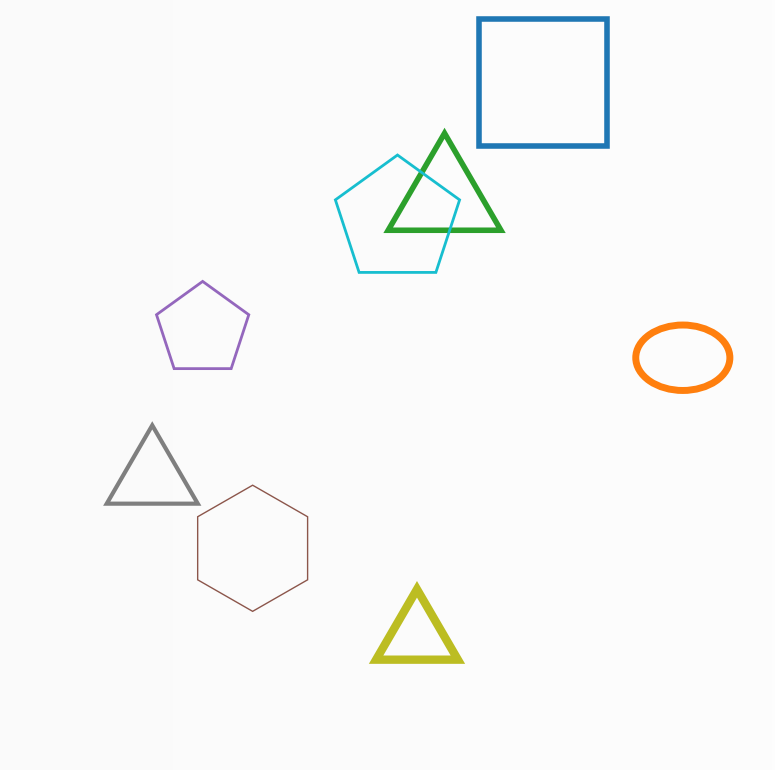[{"shape": "square", "thickness": 2, "radius": 0.41, "center": [0.701, 0.893]}, {"shape": "oval", "thickness": 2.5, "radius": 0.3, "center": [0.881, 0.535]}, {"shape": "triangle", "thickness": 2, "radius": 0.42, "center": [0.574, 0.743]}, {"shape": "pentagon", "thickness": 1, "radius": 0.31, "center": [0.261, 0.572]}, {"shape": "hexagon", "thickness": 0.5, "radius": 0.41, "center": [0.326, 0.288]}, {"shape": "triangle", "thickness": 1.5, "radius": 0.34, "center": [0.196, 0.38]}, {"shape": "triangle", "thickness": 3, "radius": 0.3, "center": [0.538, 0.174]}, {"shape": "pentagon", "thickness": 1, "radius": 0.42, "center": [0.513, 0.714]}]